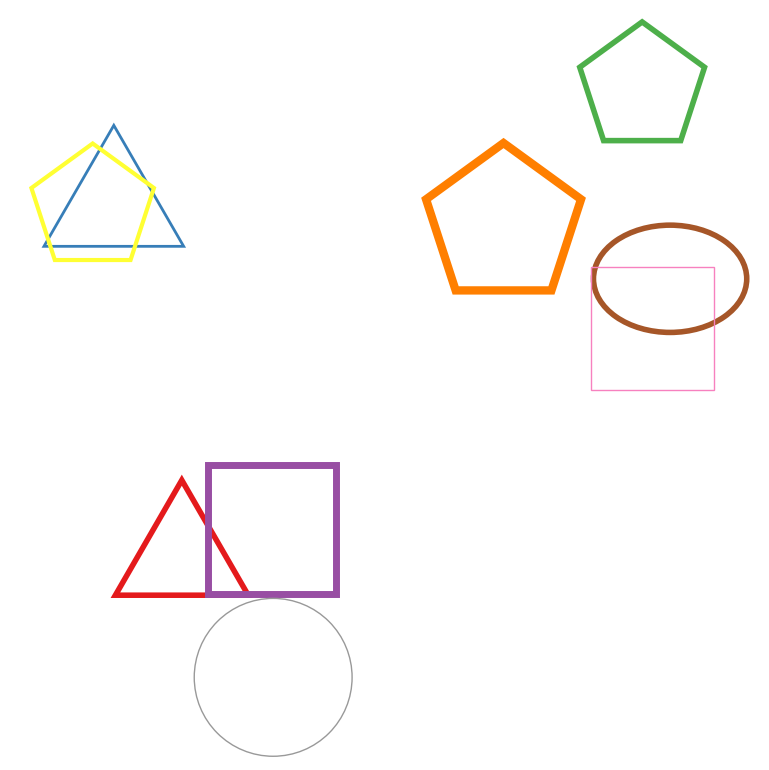[{"shape": "triangle", "thickness": 2, "radius": 0.5, "center": [0.236, 0.277]}, {"shape": "triangle", "thickness": 1, "radius": 0.52, "center": [0.148, 0.732]}, {"shape": "pentagon", "thickness": 2, "radius": 0.43, "center": [0.834, 0.886]}, {"shape": "square", "thickness": 2.5, "radius": 0.42, "center": [0.353, 0.313]}, {"shape": "pentagon", "thickness": 3, "radius": 0.53, "center": [0.654, 0.708]}, {"shape": "pentagon", "thickness": 1.5, "radius": 0.42, "center": [0.12, 0.73]}, {"shape": "oval", "thickness": 2, "radius": 0.5, "center": [0.87, 0.638]}, {"shape": "square", "thickness": 0.5, "radius": 0.4, "center": [0.847, 0.573]}, {"shape": "circle", "thickness": 0.5, "radius": 0.51, "center": [0.355, 0.12]}]